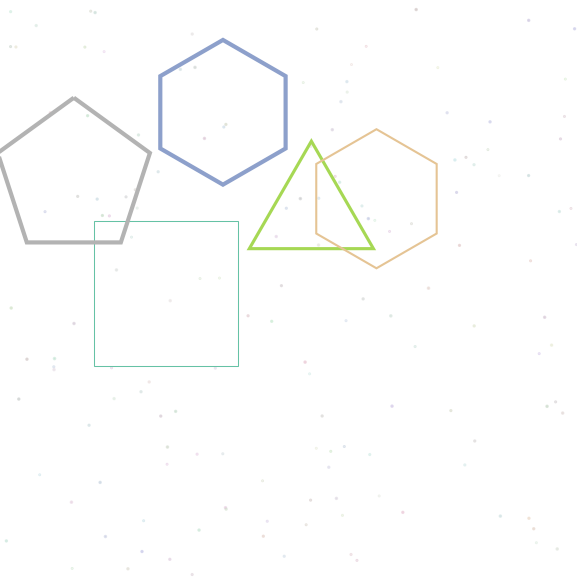[{"shape": "square", "thickness": 0.5, "radius": 0.63, "center": [0.288, 0.491]}, {"shape": "hexagon", "thickness": 2, "radius": 0.63, "center": [0.386, 0.805]}, {"shape": "triangle", "thickness": 1.5, "radius": 0.62, "center": [0.539, 0.631]}, {"shape": "hexagon", "thickness": 1, "radius": 0.6, "center": [0.652, 0.655]}, {"shape": "pentagon", "thickness": 2, "radius": 0.69, "center": [0.128, 0.691]}]